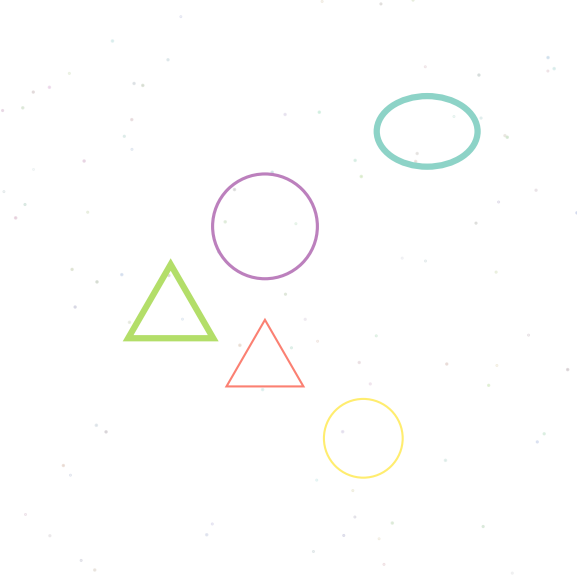[{"shape": "oval", "thickness": 3, "radius": 0.44, "center": [0.74, 0.772]}, {"shape": "triangle", "thickness": 1, "radius": 0.38, "center": [0.459, 0.368]}, {"shape": "triangle", "thickness": 3, "radius": 0.43, "center": [0.296, 0.456]}, {"shape": "circle", "thickness": 1.5, "radius": 0.45, "center": [0.459, 0.607]}, {"shape": "circle", "thickness": 1, "radius": 0.34, "center": [0.629, 0.24]}]